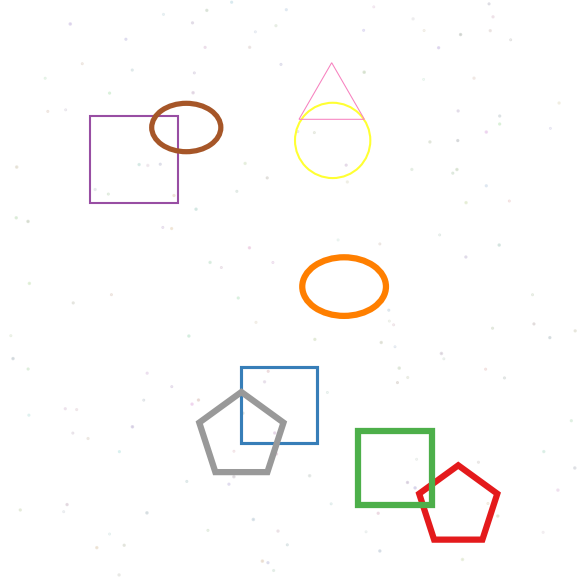[{"shape": "pentagon", "thickness": 3, "radius": 0.36, "center": [0.793, 0.122]}, {"shape": "square", "thickness": 1.5, "radius": 0.33, "center": [0.483, 0.298]}, {"shape": "square", "thickness": 3, "radius": 0.32, "center": [0.683, 0.189]}, {"shape": "square", "thickness": 1, "radius": 0.38, "center": [0.232, 0.723]}, {"shape": "oval", "thickness": 3, "radius": 0.36, "center": [0.596, 0.503]}, {"shape": "circle", "thickness": 1, "radius": 0.33, "center": [0.576, 0.756]}, {"shape": "oval", "thickness": 2.5, "radius": 0.3, "center": [0.323, 0.778]}, {"shape": "triangle", "thickness": 0.5, "radius": 0.33, "center": [0.574, 0.825]}, {"shape": "pentagon", "thickness": 3, "radius": 0.38, "center": [0.418, 0.244]}]